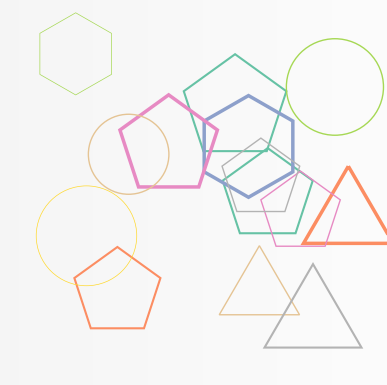[{"shape": "pentagon", "thickness": 1.5, "radius": 0.61, "center": [0.691, 0.493]}, {"shape": "pentagon", "thickness": 1.5, "radius": 0.7, "center": [0.607, 0.72]}, {"shape": "triangle", "thickness": 2.5, "radius": 0.67, "center": [0.899, 0.435]}, {"shape": "pentagon", "thickness": 1.5, "radius": 0.58, "center": [0.303, 0.242]}, {"shape": "hexagon", "thickness": 2.5, "radius": 0.66, "center": [0.641, 0.62]}, {"shape": "pentagon", "thickness": 2.5, "radius": 0.66, "center": [0.435, 0.621]}, {"shape": "pentagon", "thickness": 1, "radius": 0.54, "center": [0.776, 0.448]}, {"shape": "circle", "thickness": 1, "radius": 0.63, "center": [0.864, 0.774]}, {"shape": "hexagon", "thickness": 0.5, "radius": 0.53, "center": [0.195, 0.86]}, {"shape": "circle", "thickness": 0.5, "radius": 0.65, "center": [0.223, 0.388]}, {"shape": "circle", "thickness": 1, "radius": 0.52, "center": [0.332, 0.599]}, {"shape": "triangle", "thickness": 1, "radius": 0.6, "center": [0.669, 0.242]}, {"shape": "pentagon", "thickness": 1, "radius": 0.53, "center": [0.673, 0.536]}, {"shape": "triangle", "thickness": 1.5, "radius": 0.72, "center": [0.808, 0.169]}]